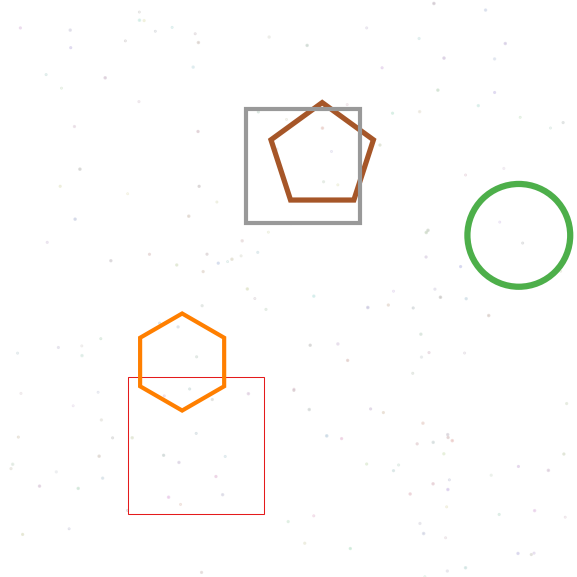[{"shape": "square", "thickness": 0.5, "radius": 0.59, "center": [0.34, 0.228]}, {"shape": "circle", "thickness": 3, "radius": 0.44, "center": [0.898, 0.592]}, {"shape": "hexagon", "thickness": 2, "radius": 0.42, "center": [0.315, 0.372]}, {"shape": "pentagon", "thickness": 2.5, "radius": 0.47, "center": [0.558, 0.728]}, {"shape": "square", "thickness": 2, "radius": 0.49, "center": [0.525, 0.712]}]